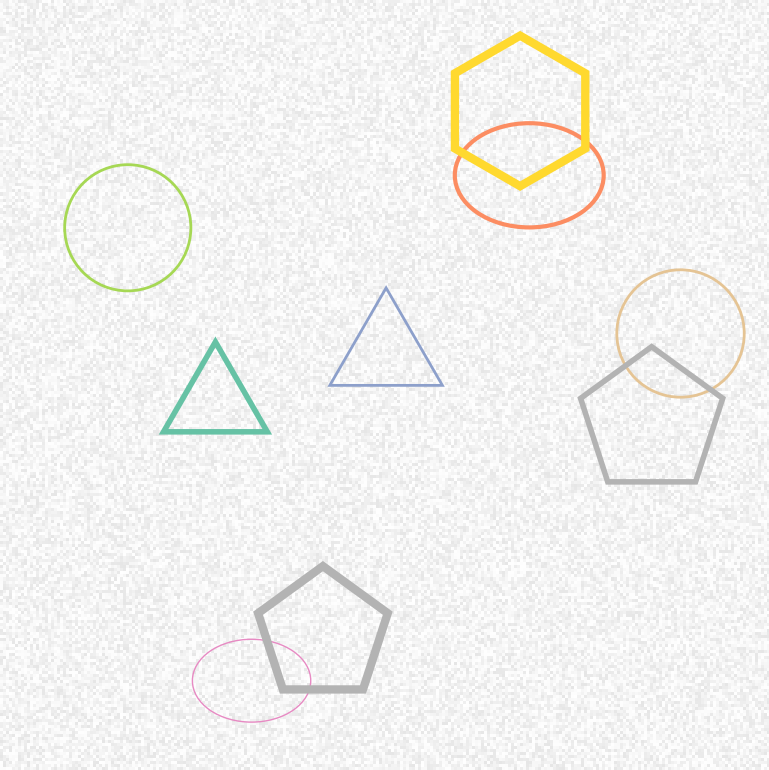[{"shape": "triangle", "thickness": 2, "radius": 0.39, "center": [0.28, 0.478]}, {"shape": "oval", "thickness": 1.5, "radius": 0.48, "center": [0.687, 0.772]}, {"shape": "triangle", "thickness": 1, "radius": 0.42, "center": [0.501, 0.542]}, {"shape": "oval", "thickness": 0.5, "radius": 0.38, "center": [0.327, 0.116]}, {"shape": "circle", "thickness": 1, "radius": 0.41, "center": [0.166, 0.704]}, {"shape": "hexagon", "thickness": 3, "radius": 0.49, "center": [0.675, 0.856]}, {"shape": "circle", "thickness": 1, "radius": 0.41, "center": [0.884, 0.567]}, {"shape": "pentagon", "thickness": 3, "radius": 0.44, "center": [0.419, 0.176]}, {"shape": "pentagon", "thickness": 2, "radius": 0.49, "center": [0.846, 0.453]}]